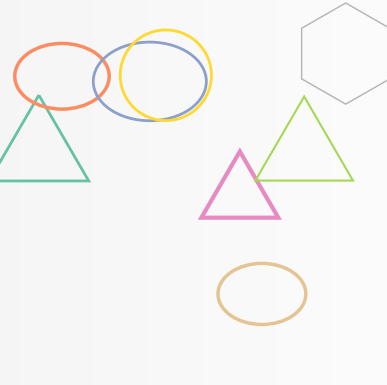[{"shape": "triangle", "thickness": 2, "radius": 0.74, "center": [0.1, 0.604]}, {"shape": "oval", "thickness": 2.5, "radius": 0.61, "center": [0.16, 0.802]}, {"shape": "oval", "thickness": 2, "radius": 0.73, "center": [0.387, 0.789]}, {"shape": "triangle", "thickness": 3, "radius": 0.57, "center": [0.619, 0.492]}, {"shape": "triangle", "thickness": 1.5, "radius": 0.73, "center": [0.785, 0.604]}, {"shape": "circle", "thickness": 2, "radius": 0.59, "center": [0.428, 0.805]}, {"shape": "oval", "thickness": 2.5, "radius": 0.57, "center": [0.676, 0.237]}, {"shape": "hexagon", "thickness": 1, "radius": 0.66, "center": [0.892, 0.861]}]